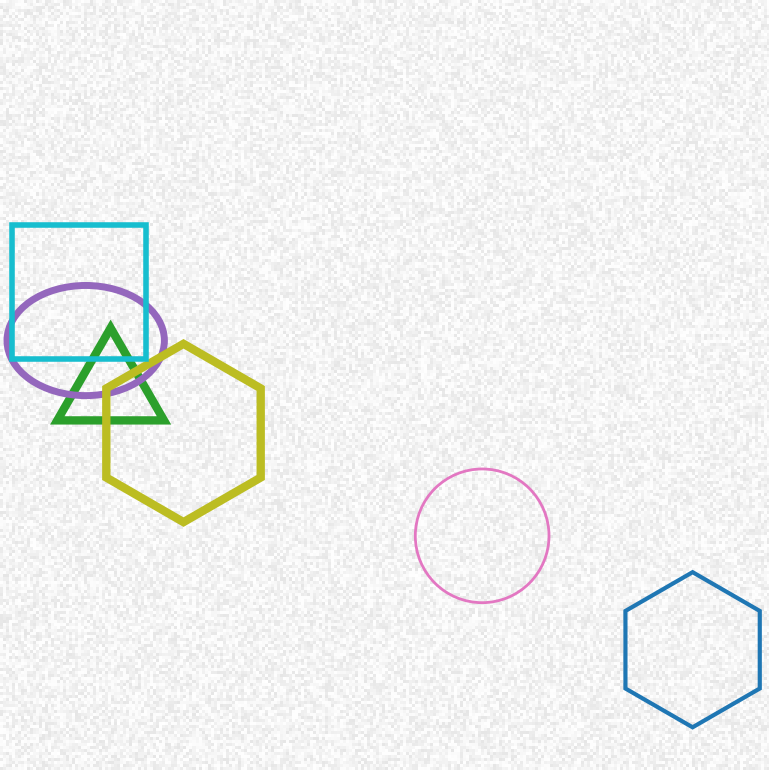[{"shape": "hexagon", "thickness": 1.5, "radius": 0.5, "center": [0.899, 0.156]}, {"shape": "triangle", "thickness": 3, "radius": 0.4, "center": [0.144, 0.494]}, {"shape": "oval", "thickness": 2.5, "radius": 0.51, "center": [0.111, 0.558]}, {"shape": "circle", "thickness": 1, "radius": 0.43, "center": [0.626, 0.304]}, {"shape": "hexagon", "thickness": 3, "radius": 0.58, "center": [0.238, 0.438]}, {"shape": "square", "thickness": 2, "radius": 0.43, "center": [0.103, 0.621]}]